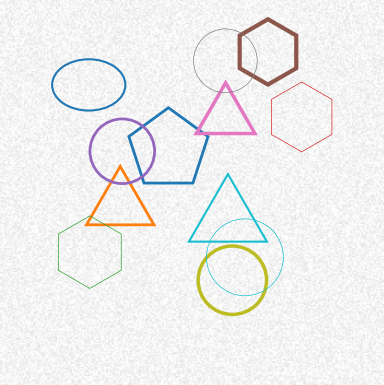[{"shape": "pentagon", "thickness": 2, "radius": 0.54, "center": [0.438, 0.612]}, {"shape": "oval", "thickness": 1.5, "radius": 0.48, "center": [0.231, 0.779]}, {"shape": "triangle", "thickness": 2, "radius": 0.51, "center": [0.312, 0.467]}, {"shape": "hexagon", "thickness": 0.5, "radius": 0.47, "center": [0.233, 0.345]}, {"shape": "hexagon", "thickness": 0.5, "radius": 0.45, "center": [0.784, 0.696]}, {"shape": "circle", "thickness": 2, "radius": 0.42, "center": [0.318, 0.607]}, {"shape": "hexagon", "thickness": 3, "radius": 0.42, "center": [0.696, 0.865]}, {"shape": "triangle", "thickness": 2.5, "radius": 0.44, "center": [0.586, 0.697]}, {"shape": "circle", "thickness": 0.5, "radius": 0.41, "center": [0.585, 0.842]}, {"shape": "circle", "thickness": 2.5, "radius": 0.44, "center": [0.604, 0.272]}, {"shape": "triangle", "thickness": 1.5, "radius": 0.58, "center": [0.592, 0.431]}, {"shape": "circle", "thickness": 0.5, "radius": 0.5, "center": [0.636, 0.332]}]